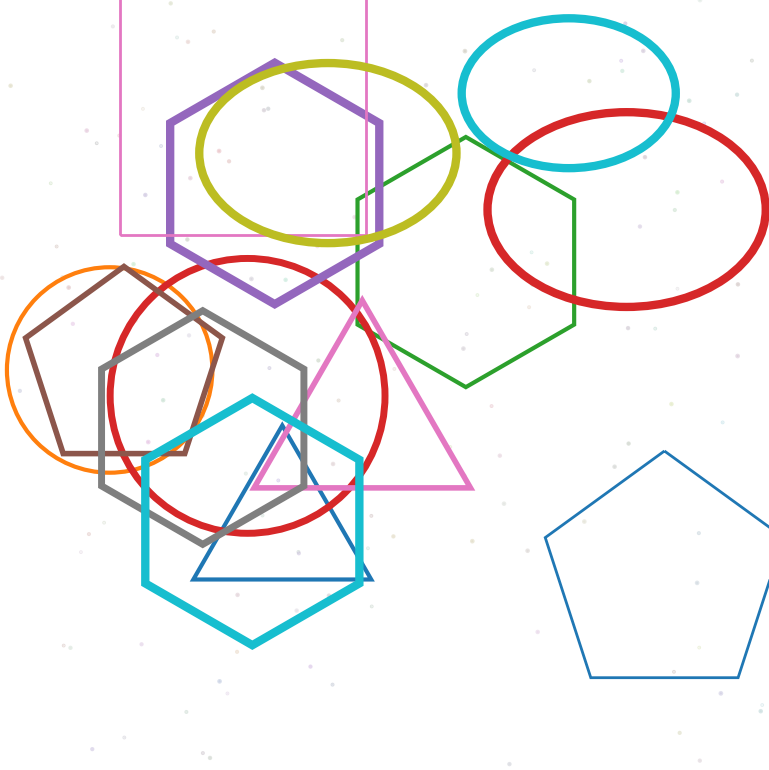[{"shape": "triangle", "thickness": 1.5, "radius": 0.67, "center": [0.367, 0.314]}, {"shape": "pentagon", "thickness": 1, "radius": 0.81, "center": [0.863, 0.252]}, {"shape": "circle", "thickness": 1.5, "radius": 0.67, "center": [0.142, 0.52]}, {"shape": "hexagon", "thickness": 1.5, "radius": 0.81, "center": [0.605, 0.66]}, {"shape": "oval", "thickness": 3, "radius": 0.9, "center": [0.814, 0.728]}, {"shape": "circle", "thickness": 2.5, "radius": 0.89, "center": [0.322, 0.486]}, {"shape": "hexagon", "thickness": 3, "radius": 0.78, "center": [0.357, 0.762]}, {"shape": "pentagon", "thickness": 2, "radius": 0.67, "center": [0.161, 0.52]}, {"shape": "triangle", "thickness": 2, "radius": 0.81, "center": [0.47, 0.448]}, {"shape": "square", "thickness": 1, "radius": 0.8, "center": [0.316, 0.855]}, {"shape": "hexagon", "thickness": 2.5, "radius": 0.76, "center": [0.263, 0.445]}, {"shape": "oval", "thickness": 3, "radius": 0.84, "center": [0.426, 0.801]}, {"shape": "oval", "thickness": 3, "radius": 0.7, "center": [0.739, 0.879]}, {"shape": "hexagon", "thickness": 3, "radius": 0.8, "center": [0.328, 0.323]}]